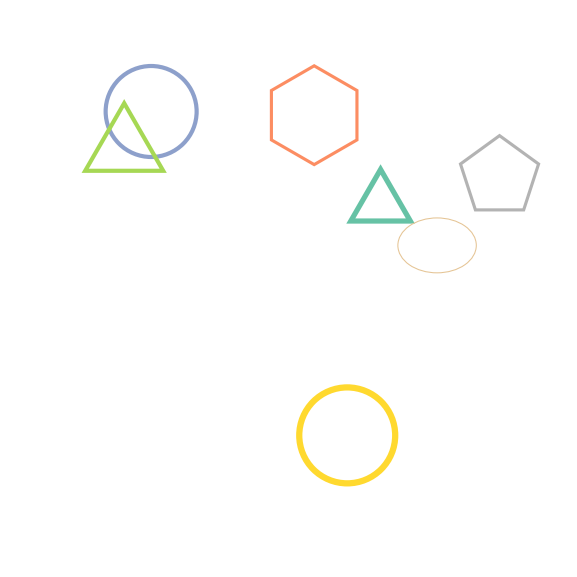[{"shape": "triangle", "thickness": 2.5, "radius": 0.3, "center": [0.659, 0.646]}, {"shape": "hexagon", "thickness": 1.5, "radius": 0.43, "center": [0.544, 0.8]}, {"shape": "circle", "thickness": 2, "radius": 0.39, "center": [0.262, 0.806]}, {"shape": "triangle", "thickness": 2, "radius": 0.39, "center": [0.215, 0.742]}, {"shape": "circle", "thickness": 3, "radius": 0.42, "center": [0.601, 0.245]}, {"shape": "oval", "thickness": 0.5, "radius": 0.34, "center": [0.757, 0.574]}, {"shape": "pentagon", "thickness": 1.5, "radius": 0.36, "center": [0.865, 0.693]}]